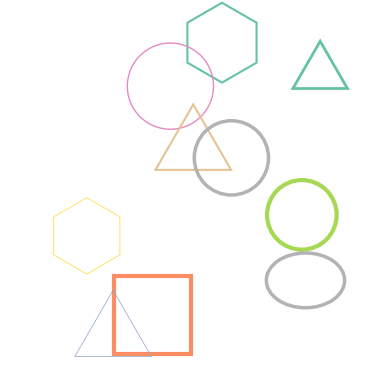[{"shape": "hexagon", "thickness": 1.5, "radius": 0.52, "center": [0.577, 0.889]}, {"shape": "triangle", "thickness": 2, "radius": 0.41, "center": [0.832, 0.811]}, {"shape": "square", "thickness": 3, "radius": 0.5, "center": [0.396, 0.182]}, {"shape": "triangle", "thickness": 0.5, "radius": 0.58, "center": [0.294, 0.131]}, {"shape": "circle", "thickness": 1, "radius": 0.56, "center": [0.443, 0.776]}, {"shape": "circle", "thickness": 3, "radius": 0.45, "center": [0.784, 0.442]}, {"shape": "hexagon", "thickness": 0.5, "radius": 0.5, "center": [0.225, 0.387]}, {"shape": "triangle", "thickness": 1.5, "radius": 0.57, "center": [0.502, 0.615]}, {"shape": "circle", "thickness": 2.5, "radius": 0.48, "center": [0.601, 0.59]}, {"shape": "oval", "thickness": 2.5, "radius": 0.51, "center": [0.793, 0.272]}]